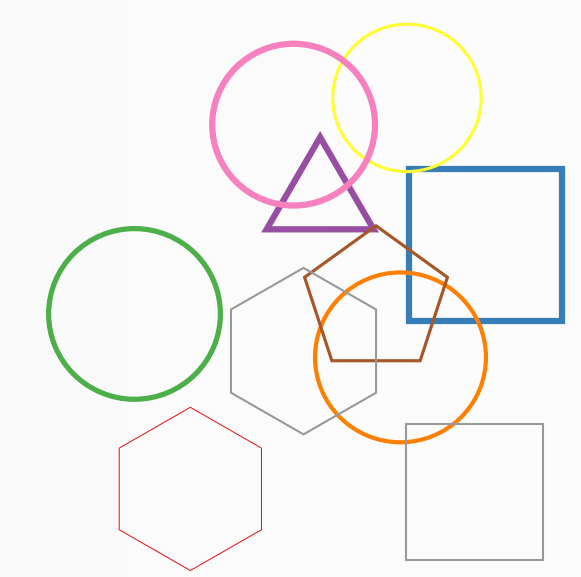[{"shape": "hexagon", "thickness": 0.5, "radius": 0.71, "center": [0.327, 0.153]}, {"shape": "square", "thickness": 3, "radius": 0.66, "center": [0.835, 0.574]}, {"shape": "circle", "thickness": 2.5, "radius": 0.74, "center": [0.231, 0.456]}, {"shape": "triangle", "thickness": 3, "radius": 0.53, "center": [0.551, 0.655]}, {"shape": "circle", "thickness": 2, "radius": 0.74, "center": [0.689, 0.38]}, {"shape": "circle", "thickness": 1.5, "radius": 0.64, "center": [0.7, 0.83]}, {"shape": "pentagon", "thickness": 1.5, "radius": 0.65, "center": [0.647, 0.479]}, {"shape": "circle", "thickness": 3, "radius": 0.7, "center": [0.505, 0.783]}, {"shape": "square", "thickness": 1, "radius": 0.59, "center": [0.816, 0.147]}, {"shape": "hexagon", "thickness": 1, "radius": 0.72, "center": [0.522, 0.391]}]